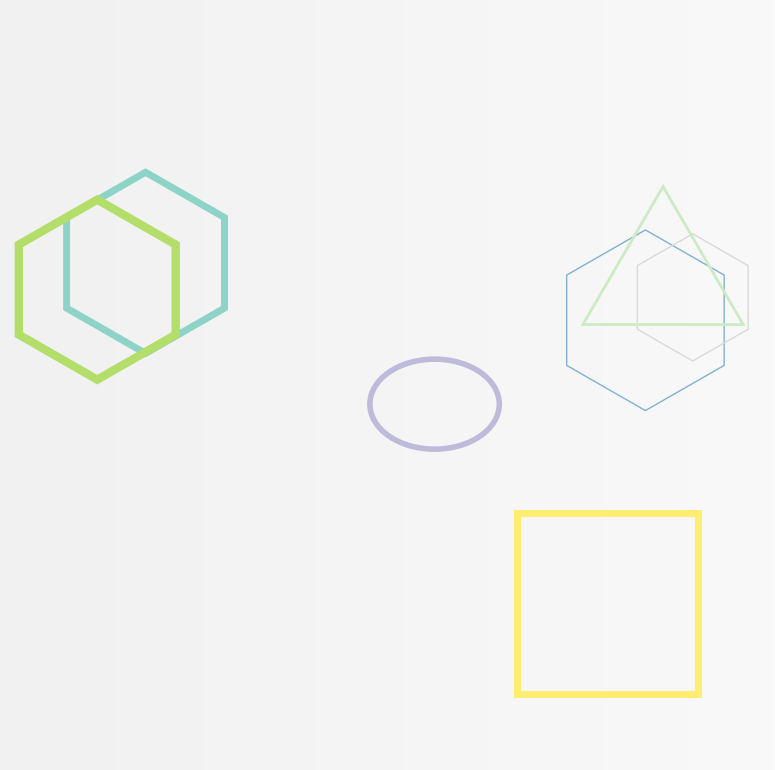[{"shape": "hexagon", "thickness": 2.5, "radius": 0.59, "center": [0.188, 0.659]}, {"shape": "oval", "thickness": 2, "radius": 0.42, "center": [0.561, 0.475]}, {"shape": "hexagon", "thickness": 0.5, "radius": 0.59, "center": [0.833, 0.584]}, {"shape": "hexagon", "thickness": 3, "radius": 0.58, "center": [0.126, 0.624]}, {"shape": "hexagon", "thickness": 0.5, "radius": 0.41, "center": [0.894, 0.614]}, {"shape": "triangle", "thickness": 1, "radius": 0.6, "center": [0.856, 0.638]}, {"shape": "square", "thickness": 2.5, "radius": 0.59, "center": [0.784, 0.216]}]